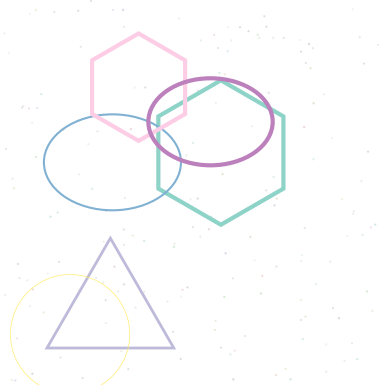[{"shape": "hexagon", "thickness": 3, "radius": 0.94, "center": [0.574, 0.604]}, {"shape": "triangle", "thickness": 2, "radius": 0.95, "center": [0.287, 0.191]}, {"shape": "oval", "thickness": 1.5, "radius": 0.89, "center": [0.292, 0.578]}, {"shape": "hexagon", "thickness": 3, "radius": 0.7, "center": [0.36, 0.774]}, {"shape": "oval", "thickness": 3, "radius": 0.81, "center": [0.547, 0.684]}, {"shape": "circle", "thickness": 0.5, "radius": 0.77, "center": [0.182, 0.132]}]